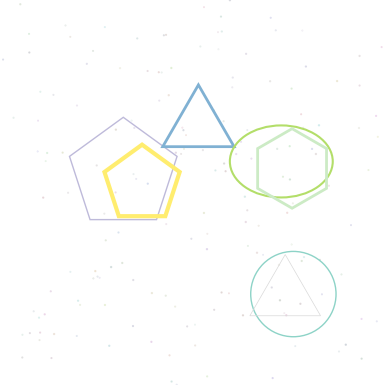[{"shape": "circle", "thickness": 1, "radius": 0.55, "center": [0.762, 0.236]}, {"shape": "pentagon", "thickness": 1, "radius": 0.73, "center": [0.32, 0.548]}, {"shape": "triangle", "thickness": 2, "radius": 0.54, "center": [0.515, 0.673]}, {"shape": "oval", "thickness": 1.5, "radius": 0.67, "center": [0.731, 0.581]}, {"shape": "triangle", "thickness": 0.5, "radius": 0.53, "center": [0.741, 0.233]}, {"shape": "hexagon", "thickness": 2, "radius": 0.52, "center": [0.759, 0.562]}, {"shape": "pentagon", "thickness": 3, "radius": 0.51, "center": [0.369, 0.522]}]